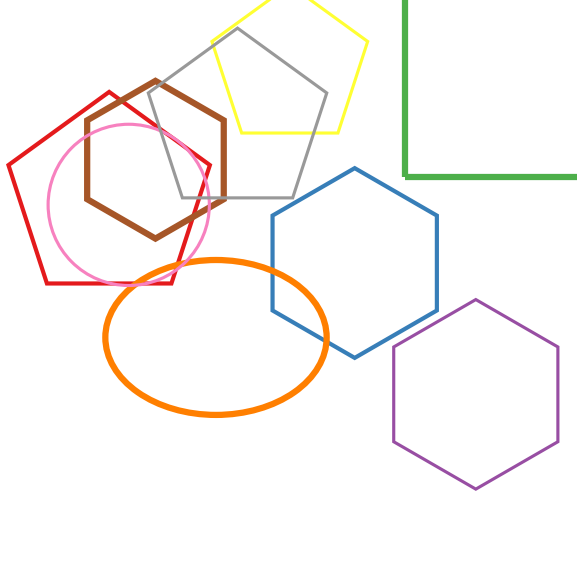[{"shape": "pentagon", "thickness": 2, "radius": 0.92, "center": [0.189, 0.657]}, {"shape": "hexagon", "thickness": 2, "radius": 0.82, "center": [0.614, 0.544]}, {"shape": "square", "thickness": 3, "radius": 0.94, "center": [0.888, 0.879]}, {"shape": "hexagon", "thickness": 1.5, "radius": 0.82, "center": [0.824, 0.316]}, {"shape": "oval", "thickness": 3, "radius": 0.96, "center": [0.374, 0.415]}, {"shape": "pentagon", "thickness": 1.5, "radius": 0.71, "center": [0.502, 0.883]}, {"shape": "hexagon", "thickness": 3, "radius": 0.68, "center": [0.269, 0.723]}, {"shape": "circle", "thickness": 1.5, "radius": 0.7, "center": [0.223, 0.644]}, {"shape": "pentagon", "thickness": 1.5, "radius": 0.81, "center": [0.411, 0.788]}]